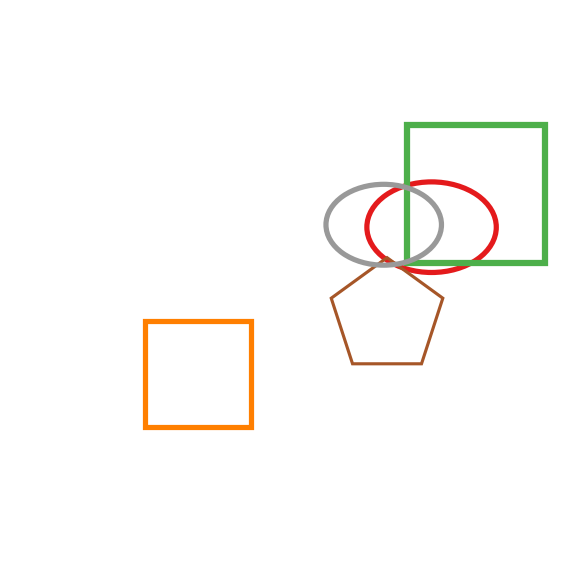[{"shape": "oval", "thickness": 2.5, "radius": 0.56, "center": [0.747, 0.606]}, {"shape": "square", "thickness": 3, "radius": 0.6, "center": [0.824, 0.663]}, {"shape": "square", "thickness": 2.5, "radius": 0.46, "center": [0.343, 0.351]}, {"shape": "pentagon", "thickness": 1.5, "radius": 0.51, "center": [0.67, 0.451]}, {"shape": "oval", "thickness": 2.5, "radius": 0.5, "center": [0.664, 0.61]}]